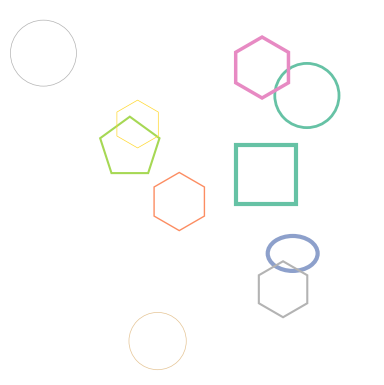[{"shape": "square", "thickness": 3, "radius": 0.39, "center": [0.691, 0.547]}, {"shape": "circle", "thickness": 2, "radius": 0.42, "center": [0.797, 0.752]}, {"shape": "hexagon", "thickness": 1, "radius": 0.38, "center": [0.466, 0.477]}, {"shape": "oval", "thickness": 3, "radius": 0.32, "center": [0.76, 0.342]}, {"shape": "hexagon", "thickness": 2.5, "radius": 0.4, "center": [0.681, 0.825]}, {"shape": "pentagon", "thickness": 1.5, "radius": 0.41, "center": [0.337, 0.616]}, {"shape": "hexagon", "thickness": 0.5, "radius": 0.31, "center": [0.357, 0.678]}, {"shape": "circle", "thickness": 0.5, "radius": 0.37, "center": [0.409, 0.114]}, {"shape": "hexagon", "thickness": 1.5, "radius": 0.36, "center": [0.735, 0.249]}, {"shape": "circle", "thickness": 0.5, "radius": 0.43, "center": [0.113, 0.862]}]